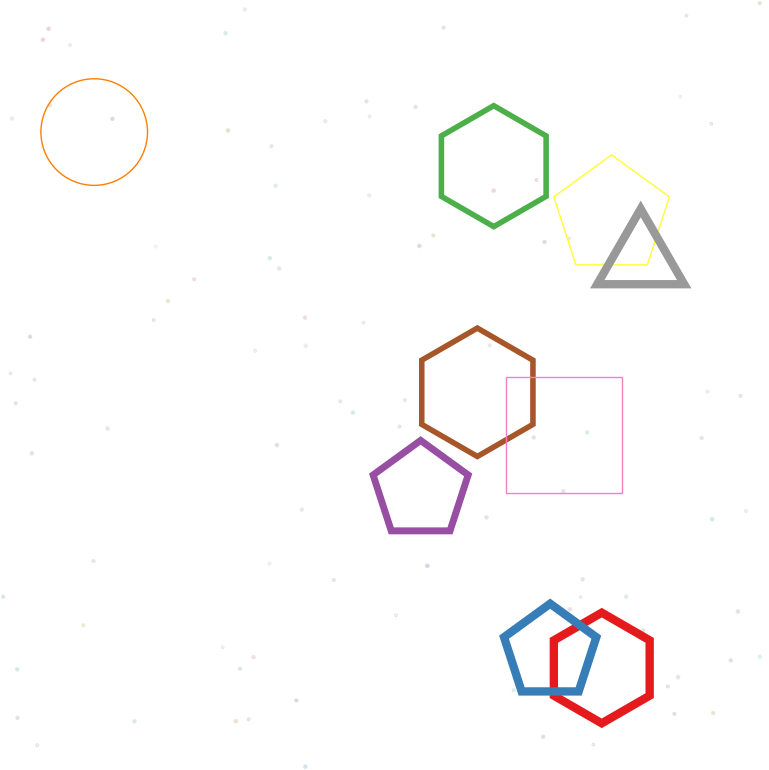[{"shape": "hexagon", "thickness": 3, "radius": 0.36, "center": [0.781, 0.132]}, {"shape": "pentagon", "thickness": 3, "radius": 0.32, "center": [0.714, 0.153]}, {"shape": "hexagon", "thickness": 2, "radius": 0.39, "center": [0.641, 0.784]}, {"shape": "pentagon", "thickness": 2.5, "radius": 0.32, "center": [0.546, 0.363]}, {"shape": "circle", "thickness": 0.5, "radius": 0.35, "center": [0.122, 0.828]}, {"shape": "pentagon", "thickness": 0.5, "radius": 0.39, "center": [0.794, 0.72]}, {"shape": "hexagon", "thickness": 2, "radius": 0.42, "center": [0.62, 0.491]}, {"shape": "square", "thickness": 0.5, "radius": 0.38, "center": [0.733, 0.434]}, {"shape": "triangle", "thickness": 3, "radius": 0.33, "center": [0.832, 0.663]}]